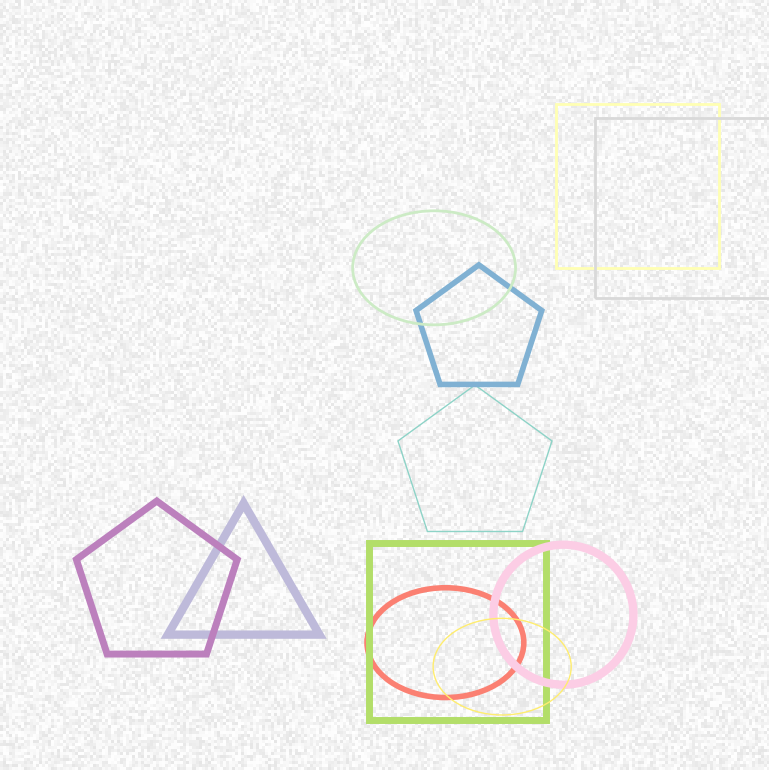[{"shape": "pentagon", "thickness": 0.5, "radius": 0.53, "center": [0.617, 0.395]}, {"shape": "square", "thickness": 1, "radius": 0.53, "center": [0.828, 0.758]}, {"shape": "triangle", "thickness": 3, "radius": 0.57, "center": [0.316, 0.233]}, {"shape": "oval", "thickness": 2, "radius": 0.51, "center": [0.578, 0.165]}, {"shape": "pentagon", "thickness": 2, "radius": 0.43, "center": [0.622, 0.57]}, {"shape": "square", "thickness": 2.5, "radius": 0.58, "center": [0.594, 0.18]}, {"shape": "circle", "thickness": 3, "radius": 0.45, "center": [0.732, 0.202]}, {"shape": "square", "thickness": 1, "radius": 0.59, "center": [0.89, 0.73]}, {"shape": "pentagon", "thickness": 2.5, "radius": 0.55, "center": [0.204, 0.239]}, {"shape": "oval", "thickness": 1, "radius": 0.53, "center": [0.564, 0.652]}, {"shape": "oval", "thickness": 0.5, "radius": 0.45, "center": [0.652, 0.134]}]